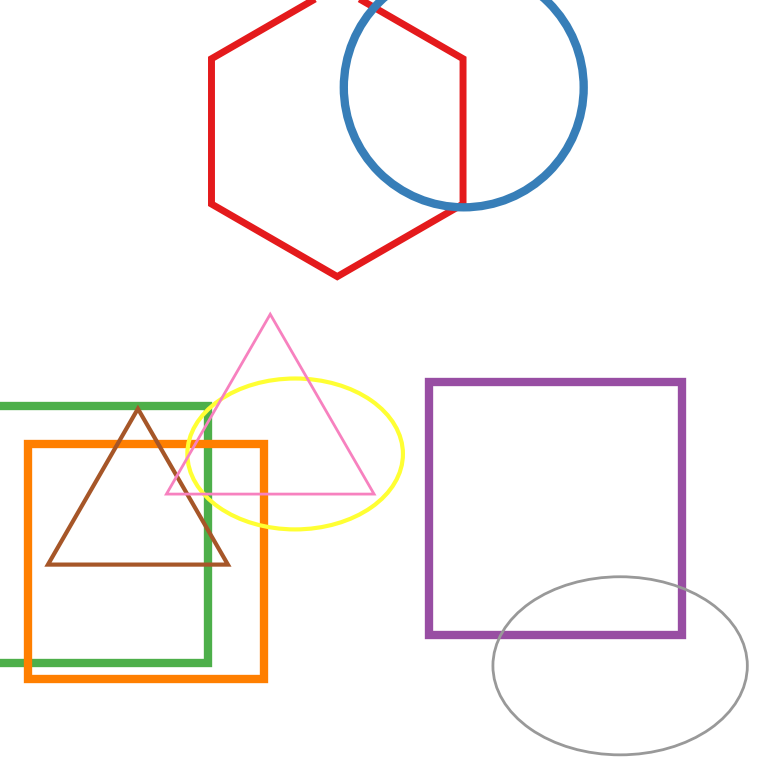[{"shape": "hexagon", "thickness": 2.5, "radius": 0.94, "center": [0.438, 0.829]}, {"shape": "circle", "thickness": 3, "radius": 0.78, "center": [0.602, 0.887]}, {"shape": "square", "thickness": 3, "radius": 0.83, "center": [0.104, 0.306]}, {"shape": "square", "thickness": 3, "radius": 0.82, "center": [0.721, 0.339]}, {"shape": "square", "thickness": 3, "radius": 0.76, "center": [0.19, 0.271]}, {"shape": "oval", "thickness": 1.5, "radius": 0.7, "center": [0.383, 0.41]}, {"shape": "triangle", "thickness": 1.5, "radius": 0.67, "center": [0.179, 0.334]}, {"shape": "triangle", "thickness": 1, "radius": 0.78, "center": [0.351, 0.436]}, {"shape": "oval", "thickness": 1, "radius": 0.83, "center": [0.805, 0.135]}]